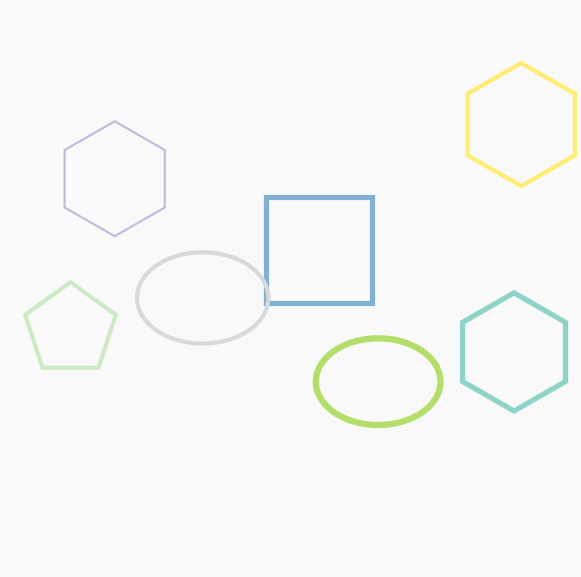[{"shape": "hexagon", "thickness": 2.5, "radius": 0.51, "center": [0.884, 0.39]}, {"shape": "hexagon", "thickness": 1, "radius": 0.5, "center": [0.197, 0.69]}, {"shape": "square", "thickness": 2.5, "radius": 0.46, "center": [0.549, 0.566]}, {"shape": "oval", "thickness": 3, "radius": 0.54, "center": [0.651, 0.338]}, {"shape": "oval", "thickness": 2, "radius": 0.56, "center": [0.349, 0.483]}, {"shape": "pentagon", "thickness": 2, "radius": 0.41, "center": [0.121, 0.429]}, {"shape": "hexagon", "thickness": 2, "radius": 0.53, "center": [0.897, 0.783]}]